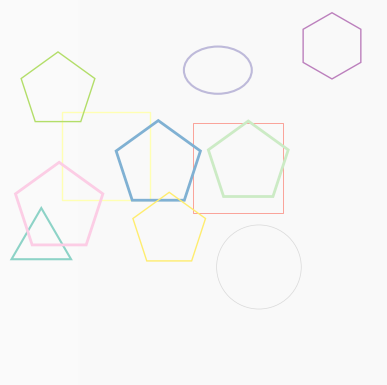[{"shape": "triangle", "thickness": 1.5, "radius": 0.44, "center": [0.107, 0.371]}, {"shape": "square", "thickness": 1, "radius": 0.57, "center": [0.274, 0.595]}, {"shape": "oval", "thickness": 1.5, "radius": 0.44, "center": [0.562, 0.818]}, {"shape": "square", "thickness": 0.5, "radius": 0.58, "center": [0.614, 0.564]}, {"shape": "pentagon", "thickness": 2, "radius": 0.57, "center": [0.408, 0.572]}, {"shape": "pentagon", "thickness": 1, "radius": 0.5, "center": [0.15, 0.765]}, {"shape": "pentagon", "thickness": 2, "radius": 0.59, "center": [0.153, 0.46]}, {"shape": "circle", "thickness": 0.5, "radius": 0.55, "center": [0.668, 0.307]}, {"shape": "hexagon", "thickness": 1, "radius": 0.43, "center": [0.857, 0.881]}, {"shape": "pentagon", "thickness": 2, "radius": 0.54, "center": [0.641, 0.577]}, {"shape": "pentagon", "thickness": 1, "radius": 0.49, "center": [0.437, 0.402]}]